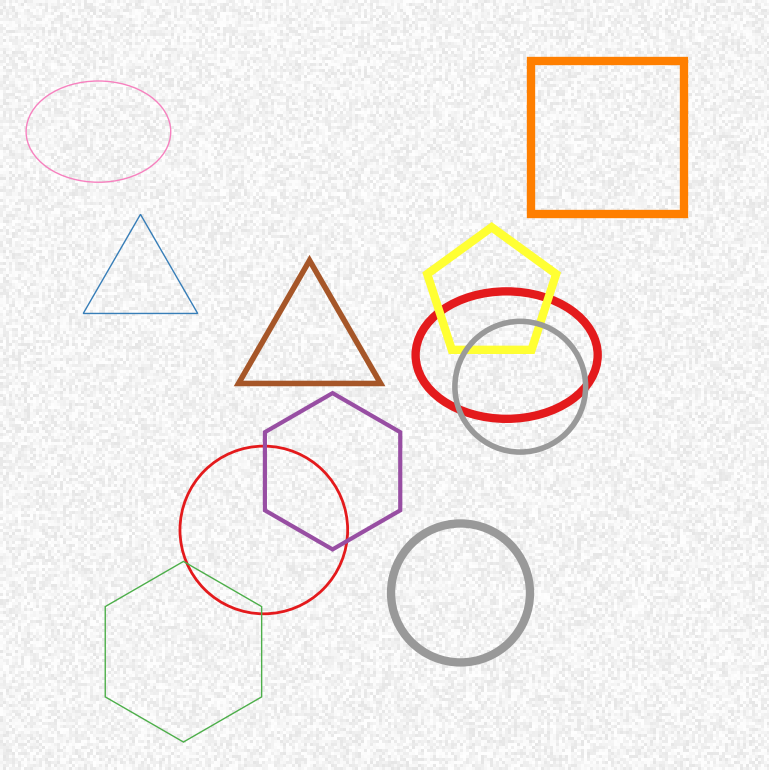[{"shape": "circle", "thickness": 1, "radius": 0.54, "center": [0.343, 0.312]}, {"shape": "oval", "thickness": 3, "radius": 0.59, "center": [0.658, 0.539]}, {"shape": "triangle", "thickness": 0.5, "radius": 0.43, "center": [0.182, 0.636]}, {"shape": "hexagon", "thickness": 0.5, "radius": 0.59, "center": [0.238, 0.154]}, {"shape": "hexagon", "thickness": 1.5, "radius": 0.51, "center": [0.432, 0.388]}, {"shape": "square", "thickness": 3, "radius": 0.5, "center": [0.789, 0.822]}, {"shape": "pentagon", "thickness": 3, "radius": 0.44, "center": [0.639, 0.617]}, {"shape": "triangle", "thickness": 2, "radius": 0.53, "center": [0.402, 0.555]}, {"shape": "oval", "thickness": 0.5, "radius": 0.47, "center": [0.128, 0.829]}, {"shape": "circle", "thickness": 3, "radius": 0.45, "center": [0.598, 0.23]}, {"shape": "circle", "thickness": 2, "radius": 0.42, "center": [0.676, 0.498]}]